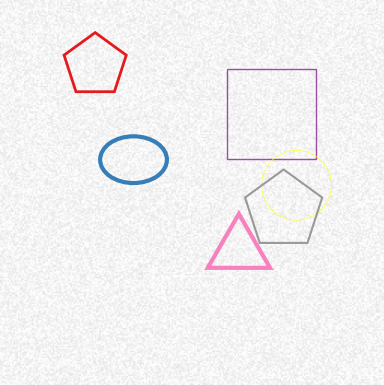[{"shape": "pentagon", "thickness": 2, "radius": 0.42, "center": [0.247, 0.83]}, {"shape": "oval", "thickness": 3, "radius": 0.43, "center": [0.347, 0.585]}, {"shape": "square", "thickness": 1, "radius": 0.58, "center": [0.704, 0.704]}, {"shape": "circle", "thickness": 0.5, "radius": 0.45, "center": [0.77, 0.519]}, {"shape": "triangle", "thickness": 3, "radius": 0.47, "center": [0.62, 0.351]}, {"shape": "pentagon", "thickness": 1.5, "radius": 0.53, "center": [0.737, 0.454]}]